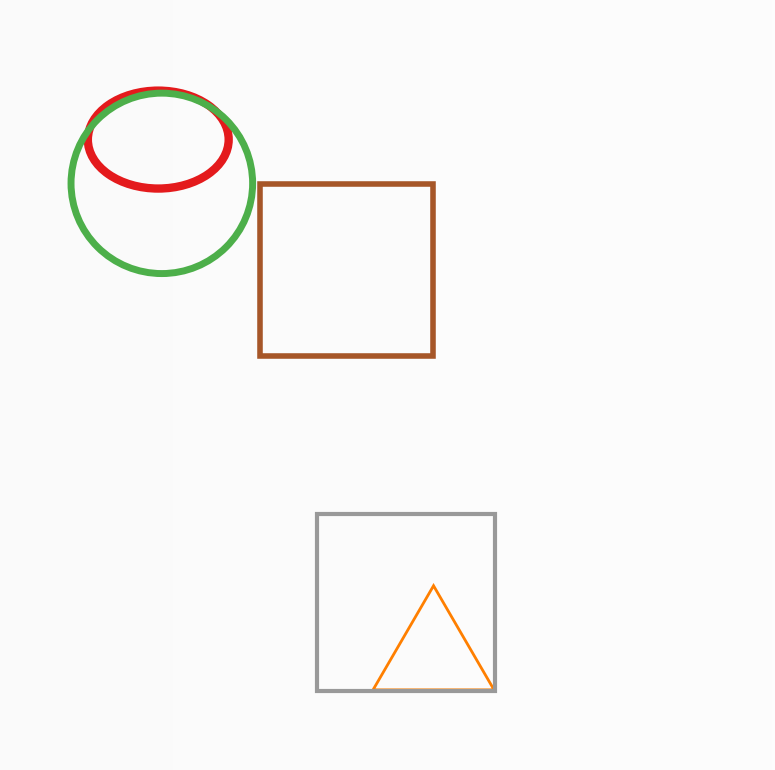[{"shape": "oval", "thickness": 3, "radius": 0.45, "center": [0.204, 0.819]}, {"shape": "circle", "thickness": 2.5, "radius": 0.59, "center": [0.209, 0.762]}, {"shape": "triangle", "thickness": 1, "radius": 0.45, "center": [0.559, 0.149]}, {"shape": "square", "thickness": 2, "radius": 0.56, "center": [0.448, 0.649]}, {"shape": "square", "thickness": 1.5, "radius": 0.57, "center": [0.524, 0.217]}]